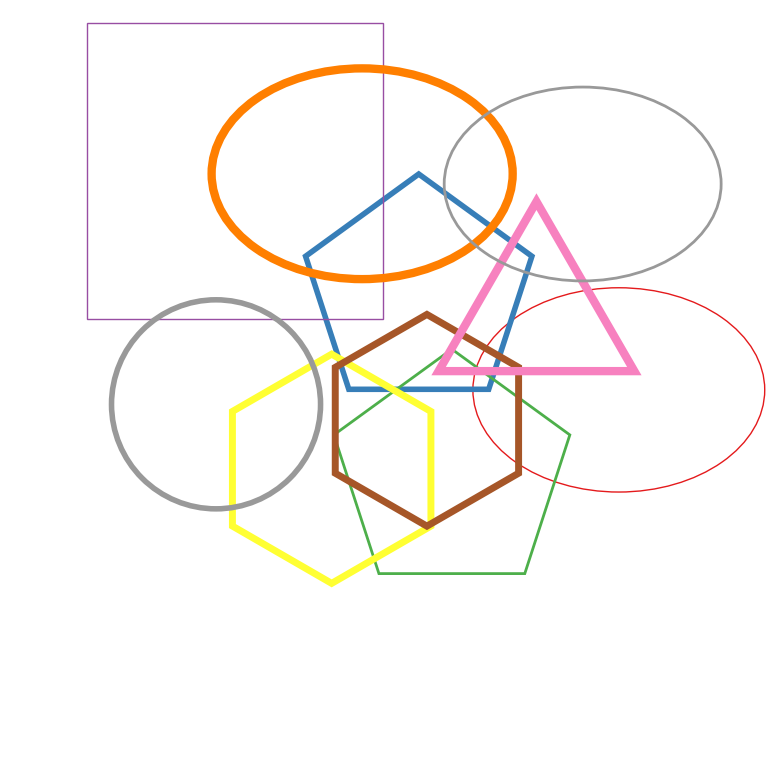[{"shape": "oval", "thickness": 0.5, "radius": 0.95, "center": [0.804, 0.494]}, {"shape": "pentagon", "thickness": 2, "radius": 0.77, "center": [0.544, 0.619]}, {"shape": "pentagon", "thickness": 1, "radius": 0.81, "center": [0.587, 0.385]}, {"shape": "square", "thickness": 0.5, "radius": 0.96, "center": [0.306, 0.778]}, {"shape": "oval", "thickness": 3, "radius": 0.98, "center": [0.47, 0.774]}, {"shape": "hexagon", "thickness": 2.5, "radius": 0.74, "center": [0.431, 0.391]}, {"shape": "hexagon", "thickness": 2.5, "radius": 0.69, "center": [0.554, 0.454]}, {"shape": "triangle", "thickness": 3, "radius": 0.73, "center": [0.697, 0.591]}, {"shape": "circle", "thickness": 2, "radius": 0.68, "center": [0.281, 0.475]}, {"shape": "oval", "thickness": 1, "radius": 0.9, "center": [0.757, 0.761]}]